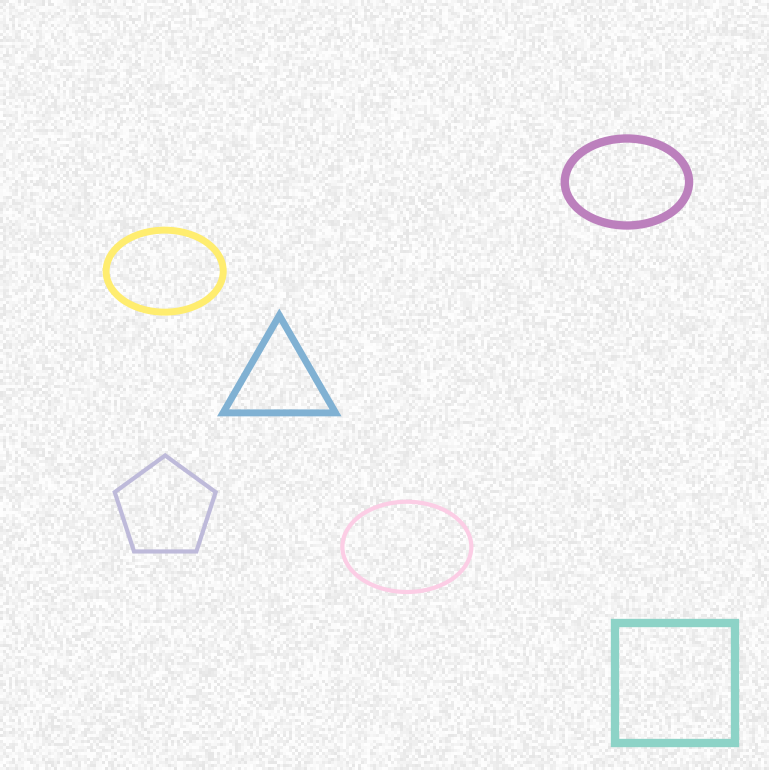[{"shape": "square", "thickness": 3, "radius": 0.39, "center": [0.877, 0.113]}, {"shape": "pentagon", "thickness": 1.5, "radius": 0.34, "center": [0.215, 0.34]}, {"shape": "triangle", "thickness": 2.5, "radius": 0.42, "center": [0.363, 0.506]}, {"shape": "oval", "thickness": 1.5, "radius": 0.42, "center": [0.528, 0.29]}, {"shape": "oval", "thickness": 3, "radius": 0.4, "center": [0.814, 0.764]}, {"shape": "oval", "thickness": 2.5, "radius": 0.38, "center": [0.214, 0.648]}]